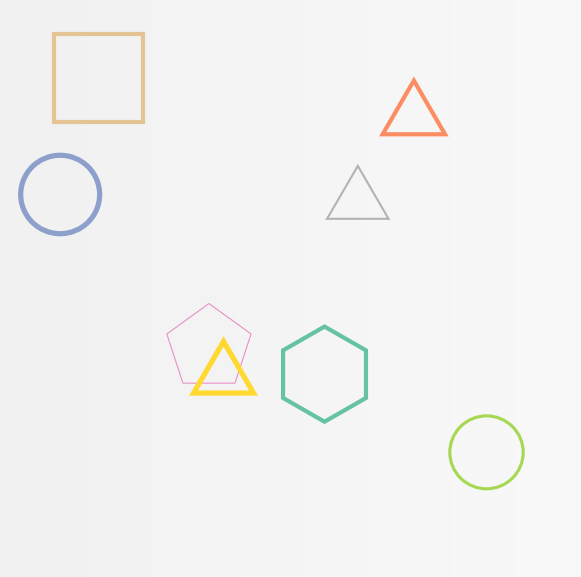[{"shape": "hexagon", "thickness": 2, "radius": 0.41, "center": [0.558, 0.351]}, {"shape": "triangle", "thickness": 2, "radius": 0.31, "center": [0.712, 0.798]}, {"shape": "circle", "thickness": 2.5, "radius": 0.34, "center": [0.104, 0.662]}, {"shape": "pentagon", "thickness": 0.5, "radius": 0.38, "center": [0.359, 0.397]}, {"shape": "circle", "thickness": 1.5, "radius": 0.32, "center": [0.837, 0.216]}, {"shape": "triangle", "thickness": 2.5, "radius": 0.3, "center": [0.385, 0.348]}, {"shape": "square", "thickness": 2, "radius": 0.38, "center": [0.17, 0.864]}, {"shape": "triangle", "thickness": 1, "radius": 0.31, "center": [0.616, 0.651]}]